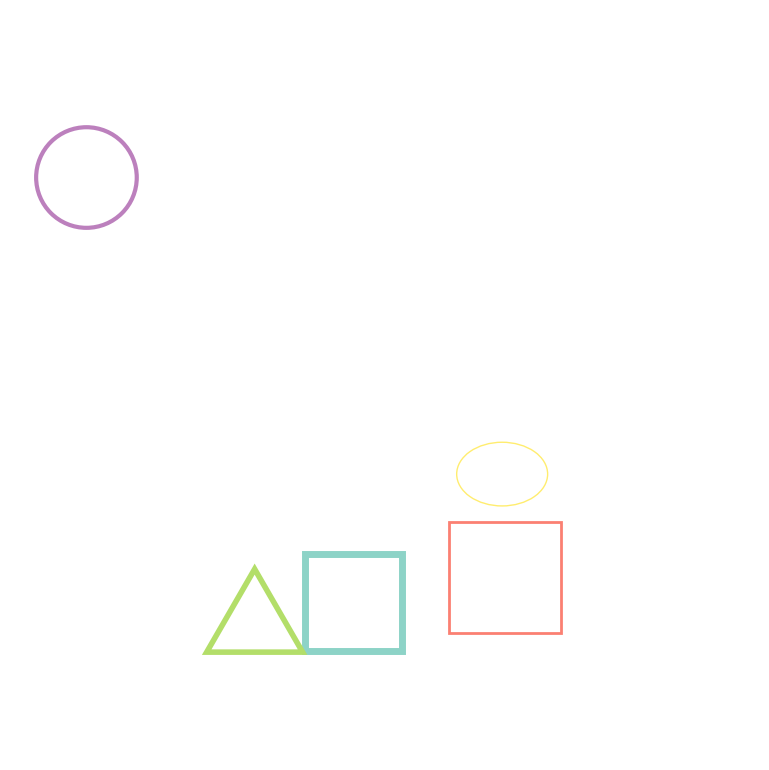[{"shape": "square", "thickness": 2.5, "radius": 0.32, "center": [0.459, 0.217]}, {"shape": "square", "thickness": 1, "radius": 0.36, "center": [0.656, 0.25]}, {"shape": "triangle", "thickness": 2, "radius": 0.36, "center": [0.331, 0.189]}, {"shape": "circle", "thickness": 1.5, "radius": 0.33, "center": [0.112, 0.769]}, {"shape": "oval", "thickness": 0.5, "radius": 0.3, "center": [0.652, 0.384]}]